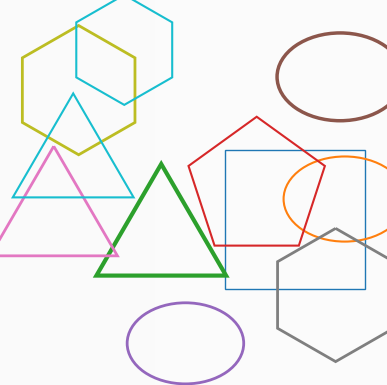[{"shape": "square", "thickness": 1, "radius": 0.91, "center": [0.761, 0.43]}, {"shape": "oval", "thickness": 1.5, "radius": 0.79, "center": [0.89, 0.483]}, {"shape": "triangle", "thickness": 3, "radius": 0.97, "center": [0.416, 0.381]}, {"shape": "pentagon", "thickness": 1.5, "radius": 0.93, "center": [0.662, 0.512]}, {"shape": "oval", "thickness": 2, "radius": 0.75, "center": [0.479, 0.108]}, {"shape": "oval", "thickness": 2.5, "radius": 0.81, "center": [0.878, 0.8]}, {"shape": "triangle", "thickness": 2, "radius": 0.95, "center": [0.139, 0.43]}, {"shape": "hexagon", "thickness": 2, "radius": 0.87, "center": [0.866, 0.234]}, {"shape": "hexagon", "thickness": 2, "radius": 0.84, "center": [0.203, 0.766]}, {"shape": "hexagon", "thickness": 1.5, "radius": 0.71, "center": [0.321, 0.87]}, {"shape": "triangle", "thickness": 1.5, "radius": 0.9, "center": [0.189, 0.577]}]